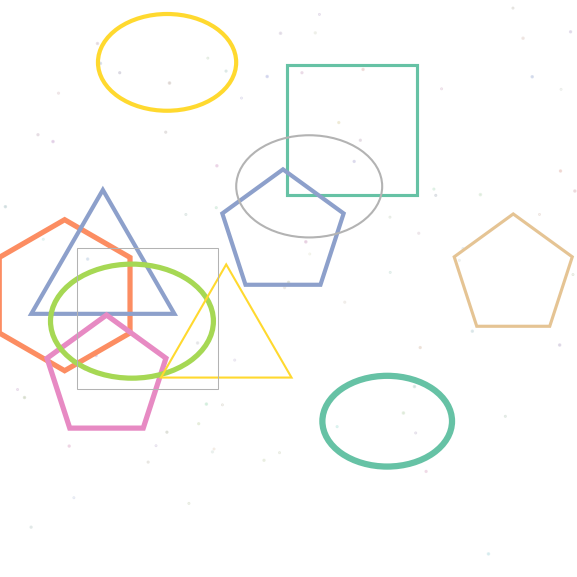[{"shape": "square", "thickness": 1.5, "radius": 0.56, "center": [0.609, 0.774]}, {"shape": "oval", "thickness": 3, "radius": 0.56, "center": [0.67, 0.27]}, {"shape": "hexagon", "thickness": 2.5, "radius": 0.65, "center": [0.112, 0.488]}, {"shape": "triangle", "thickness": 2, "radius": 0.72, "center": [0.178, 0.527]}, {"shape": "pentagon", "thickness": 2, "radius": 0.55, "center": [0.49, 0.595]}, {"shape": "pentagon", "thickness": 2.5, "radius": 0.54, "center": [0.184, 0.345]}, {"shape": "oval", "thickness": 2.5, "radius": 0.71, "center": [0.228, 0.443]}, {"shape": "oval", "thickness": 2, "radius": 0.6, "center": [0.289, 0.891]}, {"shape": "triangle", "thickness": 1, "radius": 0.65, "center": [0.392, 0.411]}, {"shape": "pentagon", "thickness": 1.5, "radius": 0.54, "center": [0.889, 0.521]}, {"shape": "oval", "thickness": 1, "radius": 0.63, "center": [0.535, 0.676]}, {"shape": "square", "thickness": 0.5, "radius": 0.61, "center": [0.256, 0.447]}]